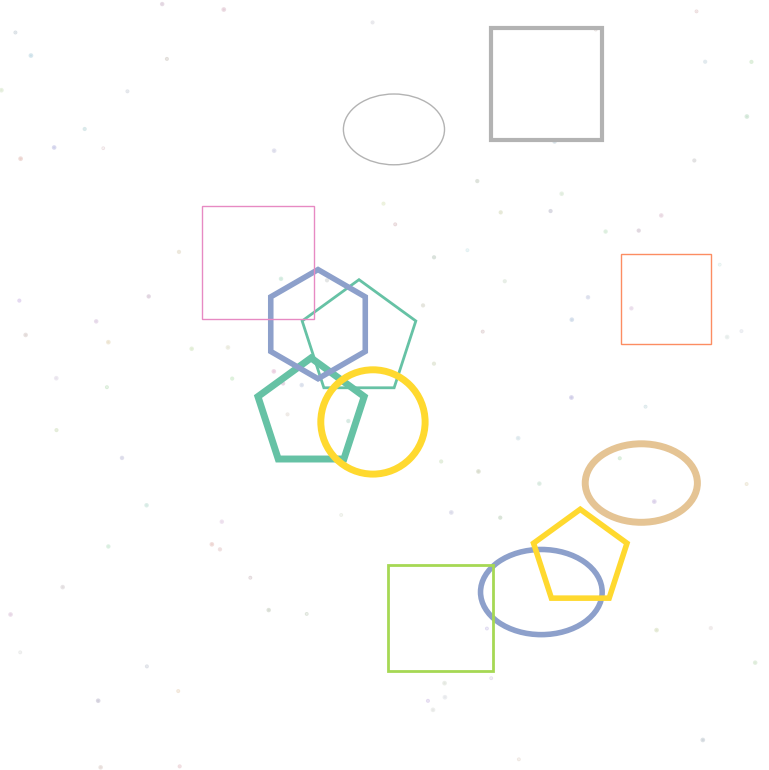[{"shape": "pentagon", "thickness": 1, "radius": 0.39, "center": [0.466, 0.559]}, {"shape": "pentagon", "thickness": 2.5, "radius": 0.36, "center": [0.404, 0.463]}, {"shape": "square", "thickness": 0.5, "radius": 0.29, "center": [0.865, 0.612]}, {"shape": "oval", "thickness": 2, "radius": 0.39, "center": [0.703, 0.231]}, {"shape": "hexagon", "thickness": 2, "radius": 0.35, "center": [0.413, 0.579]}, {"shape": "square", "thickness": 0.5, "radius": 0.37, "center": [0.335, 0.659]}, {"shape": "square", "thickness": 1, "radius": 0.34, "center": [0.572, 0.197]}, {"shape": "circle", "thickness": 2.5, "radius": 0.34, "center": [0.484, 0.452]}, {"shape": "pentagon", "thickness": 2, "radius": 0.32, "center": [0.754, 0.275]}, {"shape": "oval", "thickness": 2.5, "radius": 0.36, "center": [0.833, 0.373]}, {"shape": "oval", "thickness": 0.5, "radius": 0.33, "center": [0.512, 0.832]}, {"shape": "square", "thickness": 1.5, "radius": 0.36, "center": [0.71, 0.891]}]